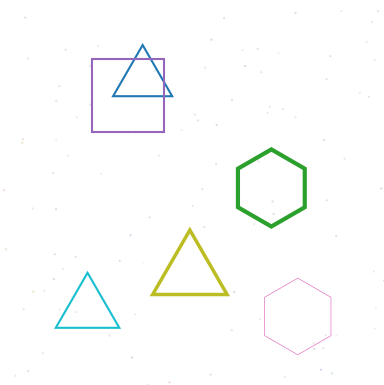[{"shape": "triangle", "thickness": 1.5, "radius": 0.44, "center": [0.37, 0.794]}, {"shape": "hexagon", "thickness": 3, "radius": 0.5, "center": [0.705, 0.512]}, {"shape": "square", "thickness": 1.5, "radius": 0.47, "center": [0.333, 0.753]}, {"shape": "hexagon", "thickness": 0.5, "radius": 0.5, "center": [0.773, 0.178]}, {"shape": "triangle", "thickness": 2.5, "radius": 0.56, "center": [0.493, 0.291]}, {"shape": "triangle", "thickness": 1.5, "radius": 0.48, "center": [0.227, 0.196]}]